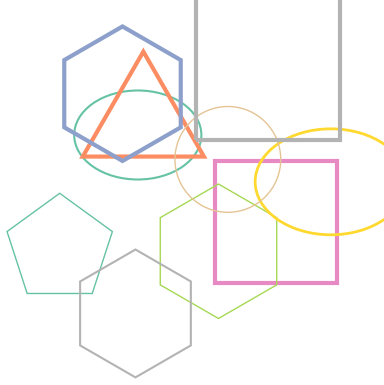[{"shape": "pentagon", "thickness": 1, "radius": 0.72, "center": [0.155, 0.354]}, {"shape": "oval", "thickness": 1.5, "radius": 0.83, "center": [0.358, 0.649]}, {"shape": "triangle", "thickness": 3, "radius": 0.91, "center": [0.372, 0.684]}, {"shape": "hexagon", "thickness": 3, "radius": 0.87, "center": [0.318, 0.757]}, {"shape": "square", "thickness": 3, "radius": 0.79, "center": [0.716, 0.423]}, {"shape": "hexagon", "thickness": 1, "radius": 0.87, "center": [0.568, 0.347]}, {"shape": "oval", "thickness": 2, "radius": 0.98, "center": [0.859, 0.528]}, {"shape": "circle", "thickness": 1, "radius": 0.69, "center": [0.592, 0.586]}, {"shape": "square", "thickness": 3, "radius": 0.94, "center": [0.697, 0.823]}, {"shape": "hexagon", "thickness": 1.5, "radius": 0.83, "center": [0.352, 0.186]}]